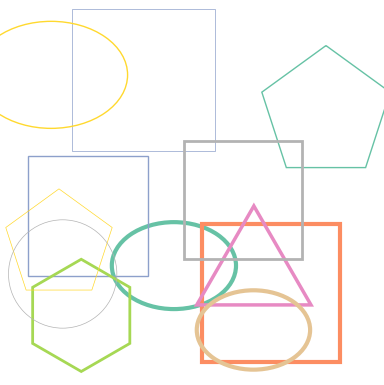[{"shape": "oval", "thickness": 3, "radius": 0.81, "center": [0.452, 0.31]}, {"shape": "pentagon", "thickness": 1, "radius": 0.88, "center": [0.847, 0.706]}, {"shape": "square", "thickness": 3, "radius": 0.9, "center": [0.704, 0.238]}, {"shape": "square", "thickness": 1, "radius": 0.78, "center": [0.229, 0.438]}, {"shape": "square", "thickness": 0.5, "radius": 0.93, "center": [0.372, 0.792]}, {"shape": "triangle", "thickness": 2.5, "radius": 0.86, "center": [0.659, 0.294]}, {"shape": "hexagon", "thickness": 2, "radius": 0.73, "center": [0.211, 0.181]}, {"shape": "oval", "thickness": 1, "radius": 0.99, "center": [0.133, 0.806]}, {"shape": "pentagon", "thickness": 0.5, "radius": 0.73, "center": [0.153, 0.364]}, {"shape": "oval", "thickness": 3, "radius": 0.74, "center": [0.658, 0.143]}, {"shape": "circle", "thickness": 0.5, "radius": 0.7, "center": [0.163, 0.288]}, {"shape": "square", "thickness": 2, "radius": 0.77, "center": [0.631, 0.479]}]